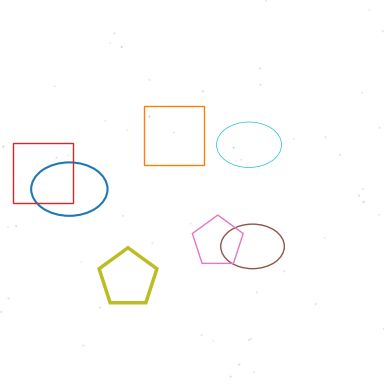[{"shape": "oval", "thickness": 1.5, "radius": 0.5, "center": [0.18, 0.509]}, {"shape": "square", "thickness": 1, "radius": 0.39, "center": [0.451, 0.648]}, {"shape": "square", "thickness": 1, "radius": 0.39, "center": [0.112, 0.551]}, {"shape": "oval", "thickness": 1, "radius": 0.41, "center": [0.656, 0.36]}, {"shape": "pentagon", "thickness": 1, "radius": 0.35, "center": [0.566, 0.372]}, {"shape": "pentagon", "thickness": 2.5, "radius": 0.39, "center": [0.332, 0.278]}, {"shape": "oval", "thickness": 0.5, "radius": 0.42, "center": [0.647, 0.624]}]